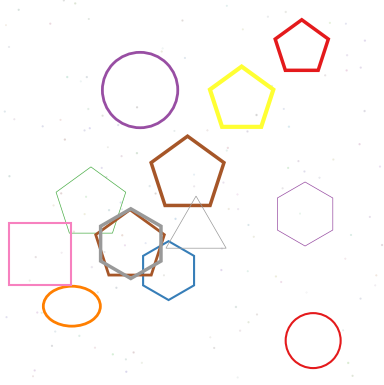[{"shape": "pentagon", "thickness": 2.5, "radius": 0.36, "center": [0.784, 0.876]}, {"shape": "circle", "thickness": 1.5, "radius": 0.36, "center": [0.813, 0.115]}, {"shape": "hexagon", "thickness": 1.5, "radius": 0.38, "center": [0.438, 0.297]}, {"shape": "pentagon", "thickness": 0.5, "radius": 0.48, "center": [0.236, 0.471]}, {"shape": "hexagon", "thickness": 0.5, "radius": 0.42, "center": [0.792, 0.444]}, {"shape": "circle", "thickness": 2, "radius": 0.49, "center": [0.364, 0.766]}, {"shape": "oval", "thickness": 2, "radius": 0.37, "center": [0.187, 0.205]}, {"shape": "pentagon", "thickness": 3, "radius": 0.43, "center": [0.628, 0.741]}, {"shape": "pentagon", "thickness": 2.5, "radius": 0.5, "center": [0.487, 0.547]}, {"shape": "pentagon", "thickness": 2, "radius": 0.47, "center": [0.338, 0.361]}, {"shape": "square", "thickness": 1.5, "radius": 0.4, "center": [0.103, 0.34]}, {"shape": "hexagon", "thickness": 2.5, "radius": 0.45, "center": [0.34, 0.367]}, {"shape": "triangle", "thickness": 0.5, "radius": 0.45, "center": [0.509, 0.4]}]